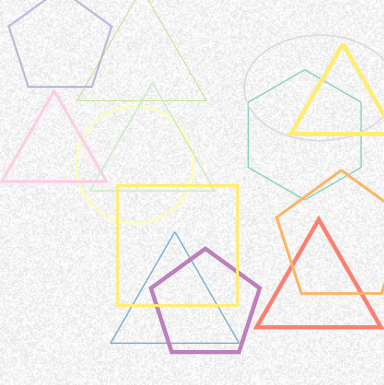[{"shape": "hexagon", "thickness": 1, "radius": 0.85, "center": [0.791, 0.65]}, {"shape": "circle", "thickness": 1.5, "radius": 0.76, "center": [0.35, 0.572]}, {"shape": "pentagon", "thickness": 1.5, "radius": 0.7, "center": [0.156, 0.888]}, {"shape": "triangle", "thickness": 3, "radius": 0.93, "center": [0.828, 0.243]}, {"shape": "triangle", "thickness": 1, "radius": 0.97, "center": [0.454, 0.205]}, {"shape": "pentagon", "thickness": 2, "radius": 0.88, "center": [0.887, 0.381]}, {"shape": "triangle", "thickness": 0.5, "radius": 0.97, "center": [0.368, 0.835]}, {"shape": "triangle", "thickness": 2, "radius": 0.78, "center": [0.141, 0.607]}, {"shape": "oval", "thickness": 1, "radius": 0.98, "center": [0.83, 0.772]}, {"shape": "pentagon", "thickness": 3, "radius": 0.74, "center": [0.533, 0.206]}, {"shape": "triangle", "thickness": 1, "radius": 0.94, "center": [0.396, 0.598]}, {"shape": "triangle", "thickness": 3, "radius": 0.78, "center": [0.891, 0.73]}, {"shape": "square", "thickness": 2, "radius": 0.78, "center": [0.46, 0.364]}]